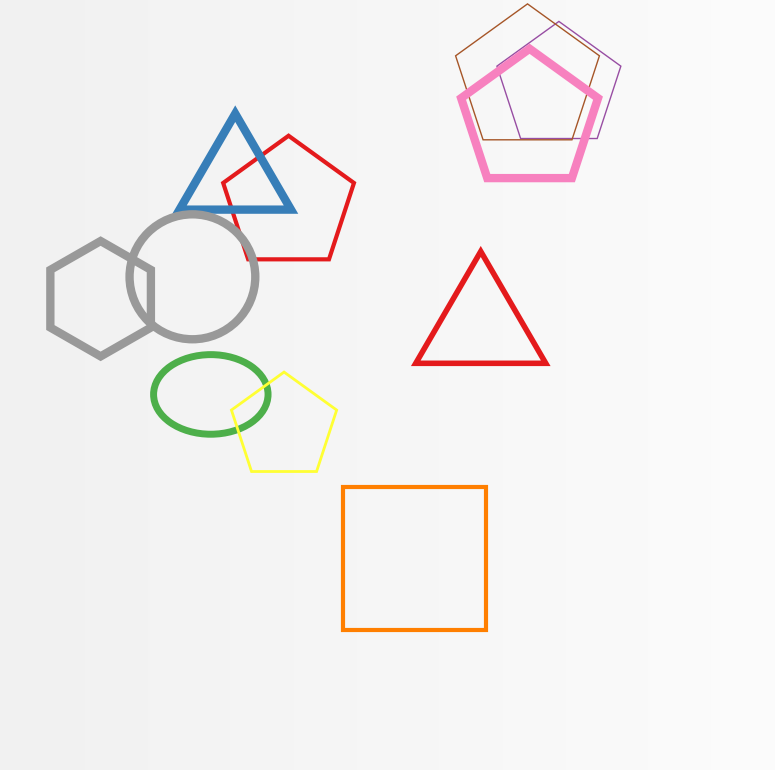[{"shape": "triangle", "thickness": 2, "radius": 0.48, "center": [0.62, 0.577]}, {"shape": "pentagon", "thickness": 1.5, "radius": 0.44, "center": [0.372, 0.735]}, {"shape": "triangle", "thickness": 3, "radius": 0.42, "center": [0.304, 0.769]}, {"shape": "oval", "thickness": 2.5, "radius": 0.37, "center": [0.272, 0.488]}, {"shape": "pentagon", "thickness": 0.5, "radius": 0.42, "center": [0.721, 0.888]}, {"shape": "square", "thickness": 1.5, "radius": 0.46, "center": [0.535, 0.275]}, {"shape": "pentagon", "thickness": 1, "radius": 0.36, "center": [0.367, 0.445]}, {"shape": "pentagon", "thickness": 0.5, "radius": 0.49, "center": [0.681, 0.897]}, {"shape": "pentagon", "thickness": 3, "radius": 0.46, "center": [0.683, 0.844]}, {"shape": "hexagon", "thickness": 3, "radius": 0.37, "center": [0.13, 0.612]}, {"shape": "circle", "thickness": 3, "radius": 0.41, "center": [0.248, 0.641]}]